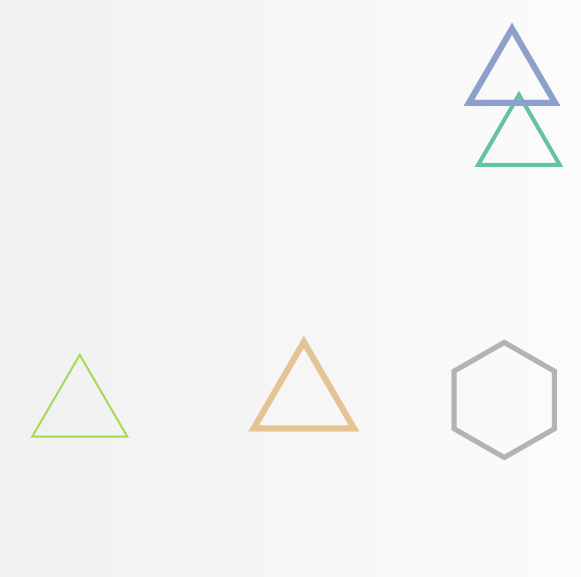[{"shape": "triangle", "thickness": 2, "radius": 0.41, "center": [0.893, 0.754]}, {"shape": "triangle", "thickness": 3, "radius": 0.43, "center": [0.881, 0.864]}, {"shape": "triangle", "thickness": 1, "radius": 0.47, "center": [0.137, 0.29]}, {"shape": "triangle", "thickness": 3, "radius": 0.5, "center": [0.523, 0.307]}, {"shape": "hexagon", "thickness": 2.5, "radius": 0.5, "center": [0.868, 0.307]}]